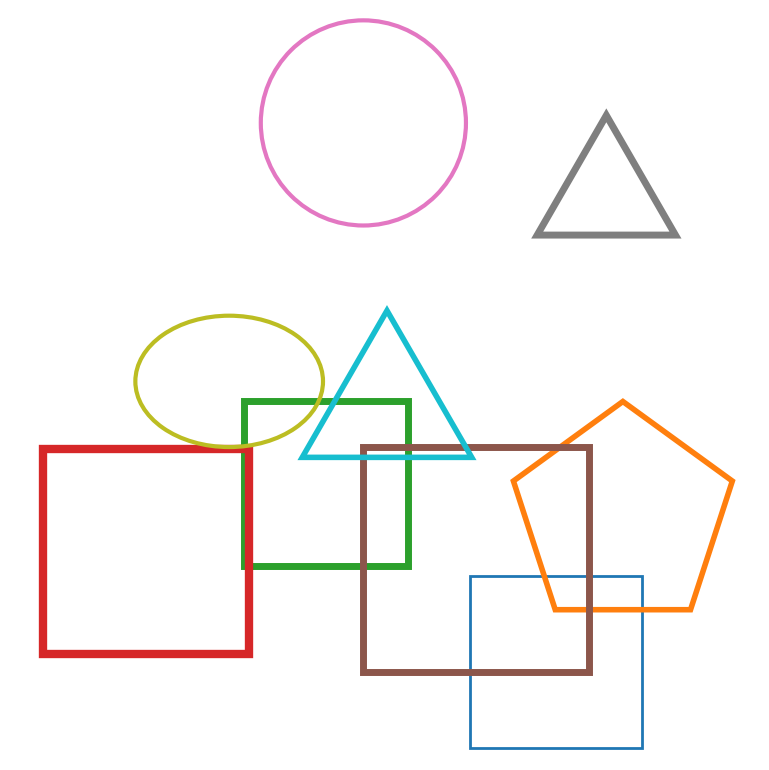[{"shape": "square", "thickness": 1, "radius": 0.56, "center": [0.722, 0.14]}, {"shape": "pentagon", "thickness": 2, "radius": 0.75, "center": [0.809, 0.329]}, {"shape": "square", "thickness": 2.5, "radius": 0.53, "center": [0.423, 0.372]}, {"shape": "square", "thickness": 3, "radius": 0.67, "center": [0.19, 0.284]}, {"shape": "square", "thickness": 2.5, "radius": 0.73, "center": [0.618, 0.274]}, {"shape": "circle", "thickness": 1.5, "radius": 0.67, "center": [0.472, 0.84]}, {"shape": "triangle", "thickness": 2.5, "radius": 0.52, "center": [0.787, 0.747]}, {"shape": "oval", "thickness": 1.5, "radius": 0.61, "center": [0.298, 0.505]}, {"shape": "triangle", "thickness": 2, "radius": 0.64, "center": [0.503, 0.47]}]